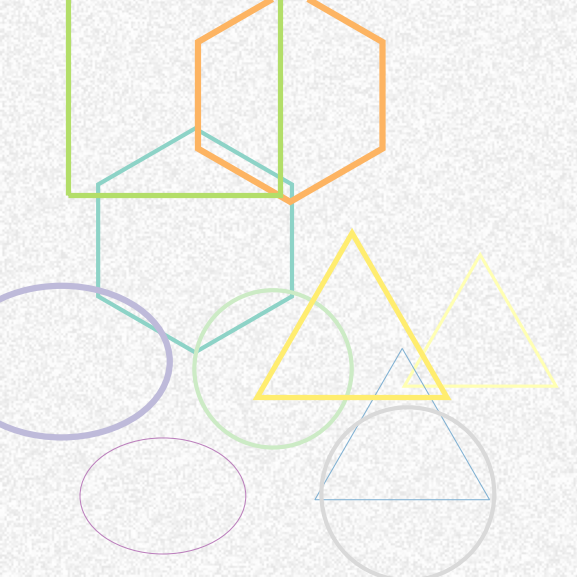[{"shape": "hexagon", "thickness": 2, "radius": 0.97, "center": [0.338, 0.583]}, {"shape": "triangle", "thickness": 1.5, "radius": 0.76, "center": [0.832, 0.406]}, {"shape": "oval", "thickness": 3, "radius": 0.94, "center": [0.106, 0.373]}, {"shape": "triangle", "thickness": 0.5, "radius": 0.87, "center": [0.696, 0.221]}, {"shape": "hexagon", "thickness": 3, "radius": 0.92, "center": [0.503, 0.834]}, {"shape": "square", "thickness": 2.5, "radius": 0.92, "center": [0.302, 0.845]}, {"shape": "circle", "thickness": 2, "radius": 0.75, "center": [0.706, 0.144]}, {"shape": "oval", "thickness": 0.5, "radius": 0.72, "center": [0.282, 0.14]}, {"shape": "circle", "thickness": 2, "radius": 0.68, "center": [0.473, 0.36]}, {"shape": "triangle", "thickness": 2.5, "radius": 0.95, "center": [0.61, 0.406]}]